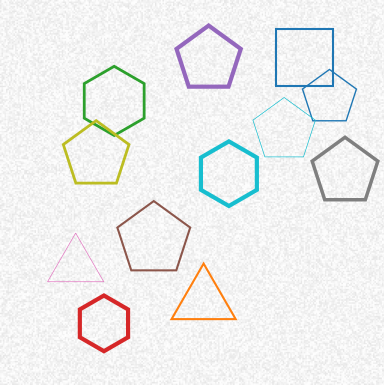[{"shape": "pentagon", "thickness": 1, "radius": 0.37, "center": [0.856, 0.746]}, {"shape": "square", "thickness": 1.5, "radius": 0.37, "center": [0.792, 0.85]}, {"shape": "triangle", "thickness": 1.5, "radius": 0.48, "center": [0.529, 0.219]}, {"shape": "hexagon", "thickness": 2, "radius": 0.45, "center": [0.297, 0.738]}, {"shape": "hexagon", "thickness": 3, "radius": 0.36, "center": [0.27, 0.16]}, {"shape": "pentagon", "thickness": 3, "radius": 0.44, "center": [0.542, 0.846]}, {"shape": "pentagon", "thickness": 1.5, "radius": 0.5, "center": [0.399, 0.378]}, {"shape": "triangle", "thickness": 0.5, "radius": 0.42, "center": [0.196, 0.31]}, {"shape": "pentagon", "thickness": 2.5, "radius": 0.45, "center": [0.896, 0.554]}, {"shape": "pentagon", "thickness": 2, "radius": 0.45, "center": [0.25, 0.597]}, {"shape": "pentagon", "thickness": 0.5, "radius": 0.43, "center": [0.738, 0.661]}, {"shape": "hexagon", "thickness": 3, "radius": 0.42, "center": [0.595, 0.549]}]